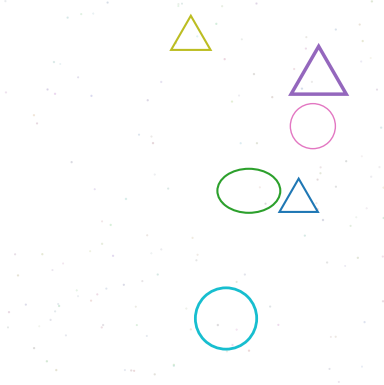[{"shape": "triangle", "thickness": 1.5, "radius": 0.29, "center": [0.776, 0.478]}, {"shape": "oval", "thickness": 1.5, "radius": 0.41, "center": [0.646, 0.504]}, {"shape": "triangle", "thickness": 2.5, "radius": 0.41, "center": [0.828, 0.797]}, {"shape": "circle", "thickness": 1, "radius": 0.29, "center": [0.813, 0.672]}, {"shape": "triangle", "thickness": 1.5, "radius": 0.3, "center": [0.496, 0.9]}, {"shape": "circle", "thickness": 2, "radius": 0.4, "center": [0.587, 0.173]}]